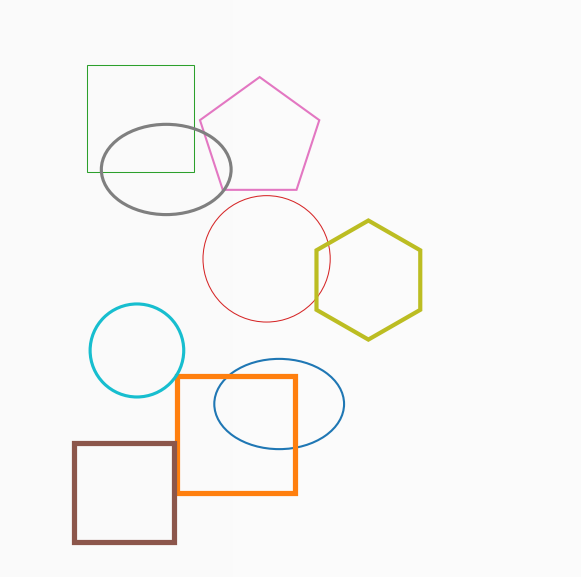[{"shape": "oval", "thickness": 1, "radius": 0.56, "center": [0.48, 0.3]}, {"shape": "square", "thickness": 2.5, "radius": 0.51, "center": [0.405, 0.247]}, {"shape": "square", "thickness": 0.5, "radius": 0.46, "center": [0.242, 0.794]}, {"shape": "circle", "thickness": 0.5, "radius": 0.55, "center": [0.459, 0.551]}, {"shape": "square", "thickness": 2.5, "radius": 0.43, "center": [0.213, 0.146]}, {"shape": "pentagon", "thickness": 1, "radius": 0.54, "center": [0.447, 0.758]}, {"shape": "oval", "thickness": 1.5, "radius": 0.56, "center": [0.286, 0.706]}, {"shape": "hexagon", "thickness": 2, "radius": 0.52, "center": [0.634, 0.514]}, {"shape": "circle", "thickness": 1.5, "radius": 0.4, "center": [0.236, 0.392]}]